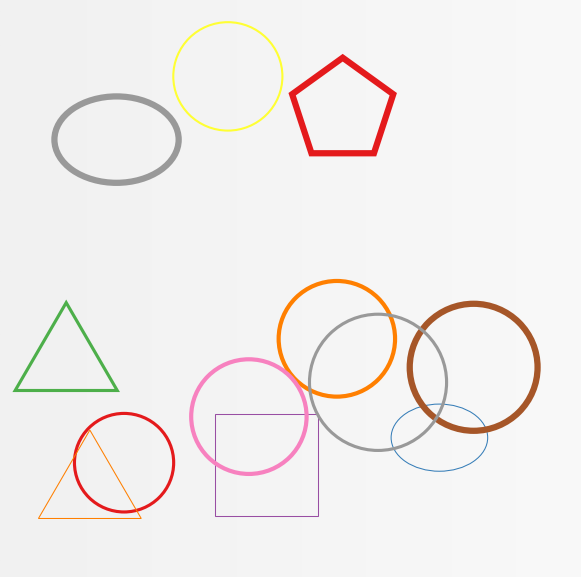[{"shape": "pentagon", "thickness": 3, "radius": 0.46, "center": [0.59, 0.808]}, {"shape": "circle", "thickness": 1.5, "radius": 0.43, "center": [0.213, 0.198]}, {"shape": "oval", "thickness": 0.5, "radius": 0.42, "center": [0.756, 0.241]}, {"shape": "triangle", "thickness": 1.5, "radius": 0.51, "center": [0.114, 0.374]}, {"shape": "square", "thickness": 0.5, "radius": 0.44, "center": [0.458, 0.193]}, {"shape": "triangle", "thickness": 0.5, "radius": 0.51, "center": [0.155, 0.152]}, {"shape": "circle", "thickness": 2, "radius": 0.5, "center": [0.58, 0.412]}, {"shape": "circle", "thickness": 1, "radius": 0.47, "center": [0.392, 0.867]}, {"shape": "circle", "thickness": 3, "radius": 0.55, "center": [0.815, 0.363]}, {"shape": "circle", "thickness": 2, "radius": 0.5, "center": [0.428, 0.278]}, {"shape": "circle", "thickness": 1.5, "radius": 0.59, "center": [0.65, 0.337]}, {"shape": "oval", "thickness": 3, "radius": 0.53, "center": [0.201, 0.757]}]